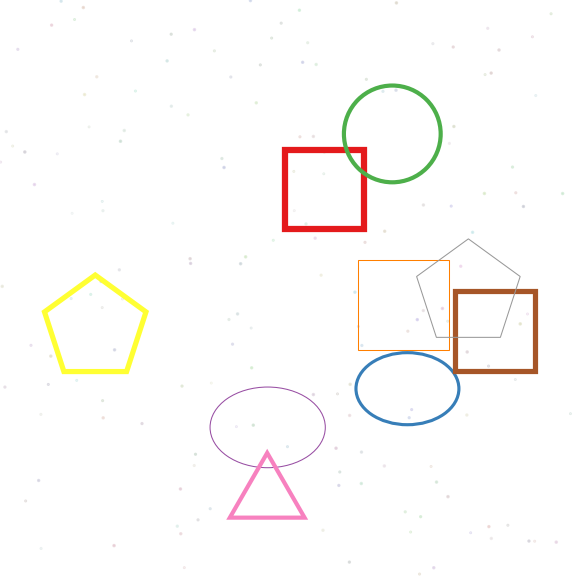[{"shape": "square", "thickness": 3, "radius": 0.34, "center": [0.562, 0.671]}, {"shape": "oval", "thickness": 1.5, "radius": 0.45, "center": [0.706, 0.326]}, {"shape": "circle", "thickness": 2, "radius": 0.42, "center": [0.679, 0.767]}, {"shape": "oval", "thickness": 0.5, "radius": 0.5, "center": [0.464, 0.259]}, {"shape": "square", "thickness": 0.5, "radius": 0.39, "center": [0.699, 0.471]}, {"shape": "pentagon", "thickness": 2.5, "radius": 0.46, "center": [0.165, 0.43]}, {"shape": "square", "thickness": 2.5, "radius": 0.35, "center": [0.857, 0.426]}, {"shape": "triangle", "thickness": 2, "radius": 0.37, "center": [0.463, 0.14]}, {"shape": "pentagon", "thickness": 0.5, "radius": 0.47, "center": [0.811, 0.491]}]